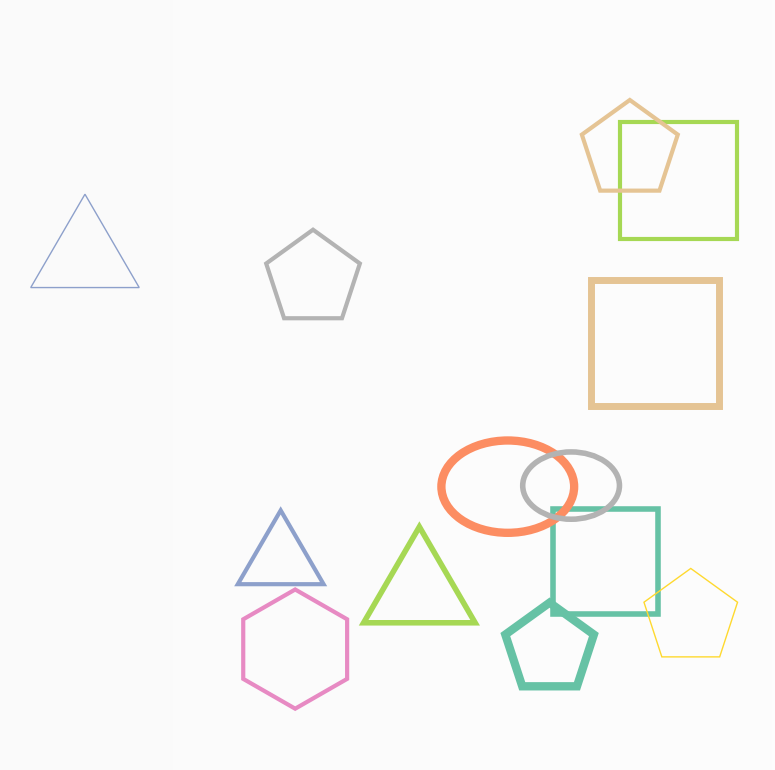[{"shape": "square", "thickness": 2, "radius": 0.34, "center": [0.781, 0.271]}, {"shape": "pentagon", "thickness": 3, "radius": 0.3, "center": [0.709, 0.157]}, {"shape": "oval", "thickness": 3, "radius": 0.43, "center": [0.655, 0.368]}, {"shape": "triangle", "thickness": 1.5, "radius": 0.32, "center": [0.362, 0.273]}, {"shape": "triangle", "thickness": 0.5, "radius": 0.4, "center": [0.11, 0.667]}, {"shape": "hexagon", "thickness": 1.5, "radius": 0.39, "center": [0.381, 0.157]}, {"shape": "triangle", "thickness": 2, "radius": 0.42, "center": [0.541, 0.233]}, {"shape": "square", "thickness": 1.5, "radius": 0.38, "center": [0.876, 0.765]}, {"shape": "pentagon", "thickness": 0.5, "radius": 0.32, "center": [0.891, 0.198]}, {"shape": "pentagon", "thickness": 1.5, "radius": 0.33, "center": [0.813, 0.805]}, {"shape": "square", "thickness": 2.5, "radius": 0.41, "center": [0.845, 0.554]}, {"shape": "pentagon", "thickness": 1.5, "radius": 0.32, "center": [0.404, 0.638]}, {"shape": "oval", "thickness": 2, "radius": 0.31, "center": [0.737, 0.369]}]